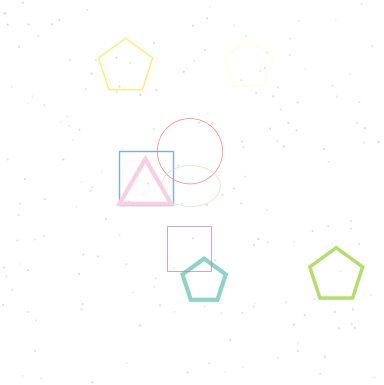[{"shape": "pentagon", "thickness": 3, "radius": 0.3, "center": [0.53, 0.269]}, {"shape": "pentagon", "thickness": 0.5, "radius": 0.33, "center": [0.646, 0.831]}, {"shape": "circle", "thickness": 0.5, "radius": 0.42, "center": [0.493, 0.607]}, {"shape": "square", "thickness": 1, "radius": 0.35, "center": [0.38, 0.537]}, {"shape": "pentagon", "thickness": 2.5, "radius": 0.36, "center": [0.873, 0.284]}, {"shape": "triangle", "thickness": 3, "radius": 0.39, "center": [0.377, 0.51]}, {"shape": "square", "thickness": 0.5, "radius": 0.29, "center": [0.491, 0.355]}, {"shape": "oval", "thickness": 0.5, "radius": 0.38, "center": [0.496, 0.517]}, {"shape": "pentagon", "thickness": 1, "radius": 0.37, "center": [0.326, 0.827]}]